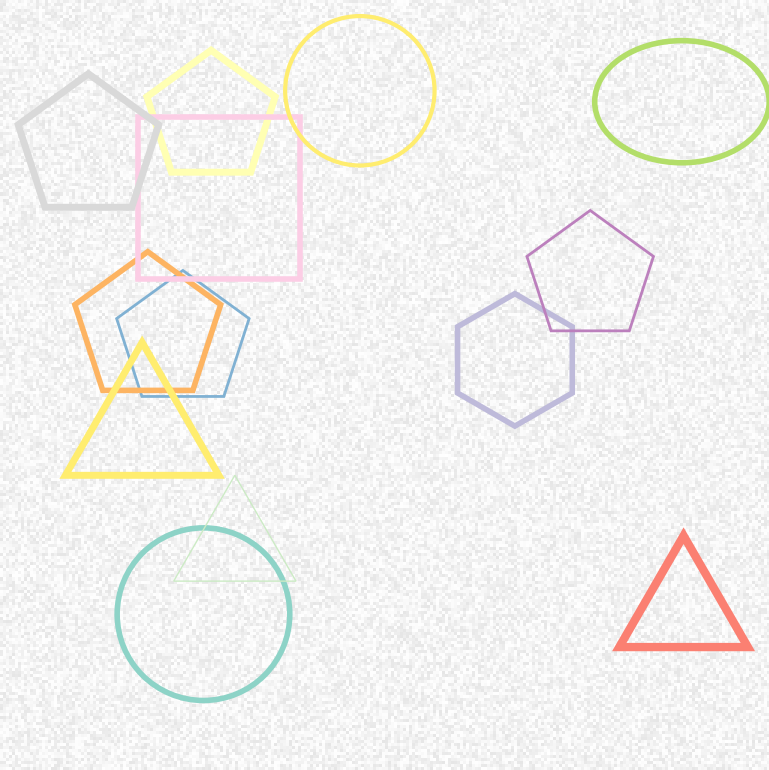[{"shape": "circle", "thickness": 2, "radius": 0.56, "center": [0.264, 0.202]}, {"shape": "pentagon", "thickness": 2.5, "radius": 0.44, "center": [0.274, 0.847]}, {"shape": "hexagon", "thickness": 2, "radius": 0.43, "center": [0.669, 0.533]}, {"shape": "triangle", "thickness": 3, "radius": 0.48, "center": [0.888, 0.208]}, {"shape": "pentagon", "thickness": 1, "radius": 0.45, "center": [0.237, 0.558]}, {"shape": "pentagon", "thickness": 2, "radius": 0.5, "center": [0.192, 0.574]}, {"shape": "oval", "thickness": 2, "radius": 0.57, "center": [0.886, 0.868]}, {"shape": "square", "thickness": 2, "radius": 0.53, "center": [0.284, 0.742]}, {"shape": "pentagon", "thickness": 2.5, "radius": 0.48, "center": [0.115, 0.808]}, {"shape": "pentagon", "thickness": 1, "radius": 0.43, "center": [0.766, 0.64]}, {"shape": "triangle", "thickness": 0.5, "radius": 0.46, "center": [0.305, 0.291]}, {"shape": "circle", "thickness": 1.5, "radius": 0.49, "center": [0.467, 0.882]}, {"shape": "triangle", "thickness": 2.5, "radius": 0.58, "center": [0.185, 0.44]}]